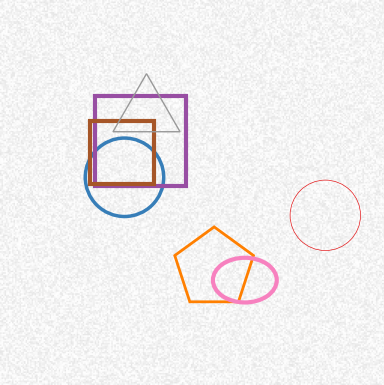[{"shape": "circle", "thickness": 0.5, "radius": 0.46, "center": [0.845, 0.441]}, {"shape": "circle", "thickness": 2.5, "radius": 0.51, "center": [0.323, 0.54]}, {"shape": "square", "thickness": 3, "radius": 0.59, "center": [0.365, 0.634]}, {"shape": "pentagon", "thickness": 2, "radius": 0.54, "center": [0.556, 0.303]}, {"shape": "square", "thickness": 3, "radius": 0.41, "center": [0.317, 0.604]}, {"shape": "oval", "thickness": 3, "radius": 0.41, "center": [0.636, 0.272]}, {"shape": "triangle", "thickness": 1, "radius": 0.5, "center": [0.381, 0.708]}]